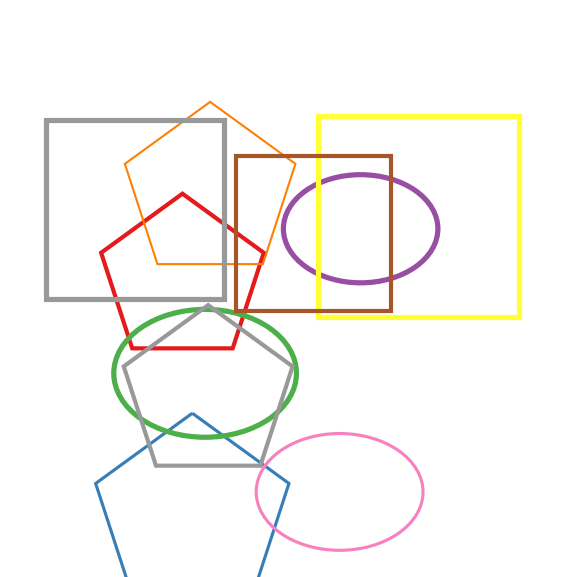[{"shape": "pentagon", "thickness": 2, "radius": 0.74, "center": [0.316, 0.516]}, {"shape": "pentagon", "thickness": 1.5, "radius": 0.88, "center": [0.333, 0.108]}, {"shape": "oval", "thickness": 2.5, "radius": 0.79, "center": [0.355, 0.353]}, {"shape": "oval", "thickness": 2.5, "radius": 0.67, "center": [0.624, 0.603]}, {"shape": "pentagon", "thickness": 1, "radius": 0.78, "center": [0.364, 0.667]}, {"shape": "square", "thickness": 2.5, "radius": 0.87, "center": [0.725, 0.624]}, {"shape": "square", "thickness": 2, "radius": 0.67, "center": [0.543, 0.596]}, {"shape": "oval", "thickness": 1.5, "radius": 0.72, "center": [0.588, 0.147]}, {"shape": "pentagon", "thickness": 2, "radius": 0.77, "center": [0.36, 0.317]}, {"shape": "square", "thickness": 2.5, "radius": 0.77, "center": [0.234, 0.636]}]